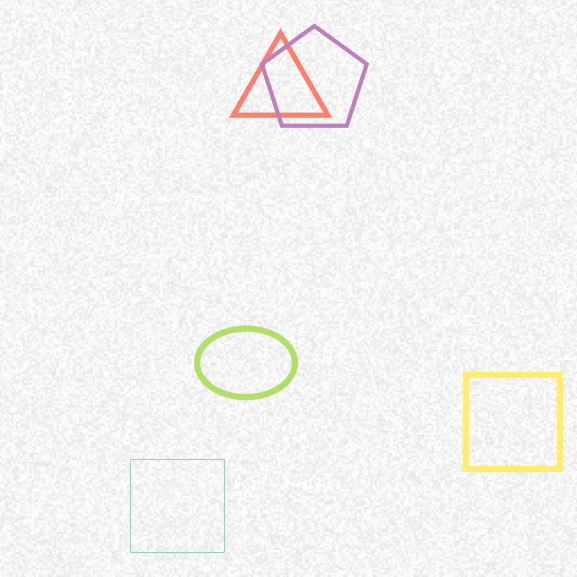[{"shape": "square", "thickness": 0.5, "radius": 0.4, "center": [0.307, 0.123]}, {"shape": "triangle", "thickness": 2.5, "radius": 0.47, "center": [0.486, 0.847]}, {"shape": "oval", "thickness": 3, "radius": 0.42, "center": [0.426, 0.371]}, {"shape": "pentagon", "thickness": 2, "radius": 0.48, "center": [0.544, 0.859]}, {"shape": "square", "thickness": 3, "radius": 0.41, "center": [0.888, 0.269]}]